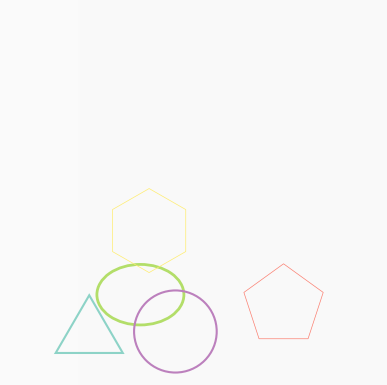[{"shape": "triangle", "thickness": 1.5, "radius": 0.5, "center": [0.23, 0.133]}, {"shape": "pentagon", "thickness": 0.5, "radius": 0.54, "center": [0.732, 0.207]}, {"shape": "oval", "thickness": 2, "radius": 0.56, "center": [0.362, 0.235]}, {"shape": "circle", "thickness": 1.5, "radius": 0.53, "center": [0.453, 0.139]}, {"shape": "hexagon", "thickness": 0.5, "radius": 0.55, "center": [0.385, 0.401]}]